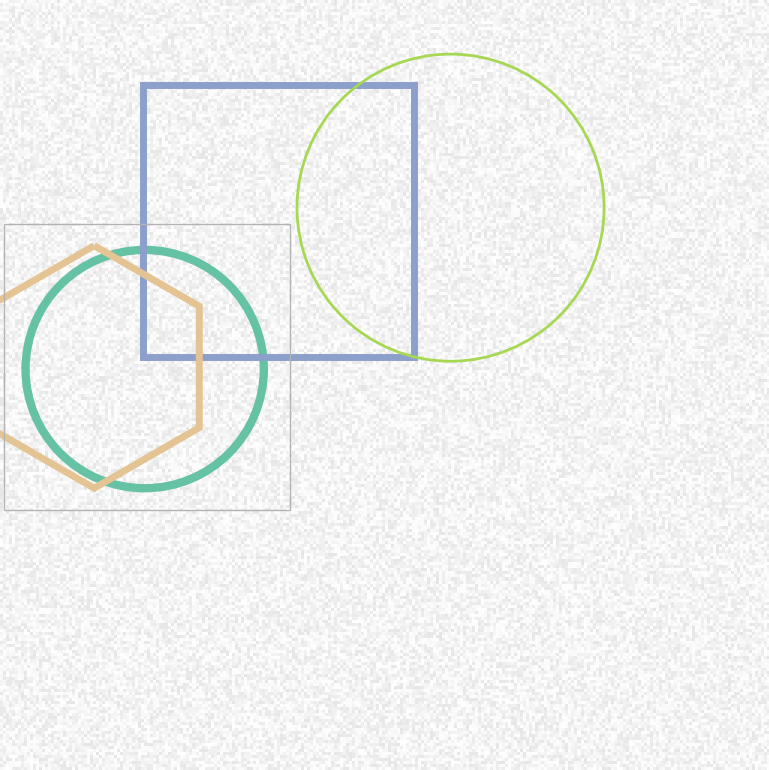[{"shape": "circle", "thickness": 3, "radius": 0.77, "center": [0.188, 0.521]}, {"shape": "square", "thickness": 2.5, "radius": 0.88, "center": [0.362, 0.713]}, {"shape": "circle", "thickness": 1, "radius": 1.0, "center": [0.585, 0.73]}, {"shape": "hexagon", "thickness": 2.5, "radius": 0.79, "center": [0.122, 0.523]}, {"shape": "square", "thickness": 0.5, "radius": 0.93, "center": [0.191, 0.524]}]